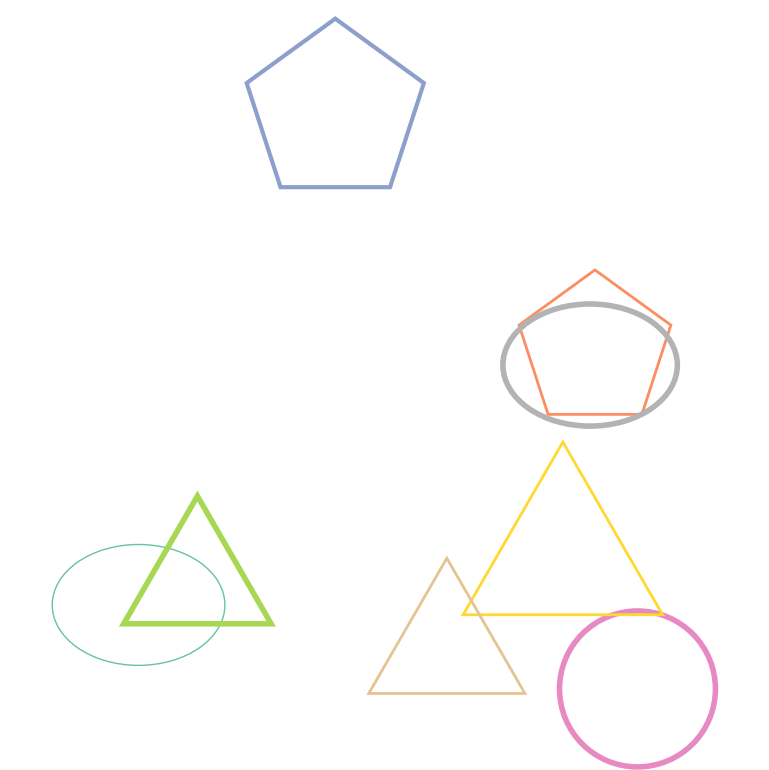[{"shape": "oval", "thickness": 0.5, "radius": 0.56, "center": [0.18, 0.214]}, {"shape": "pentagon", "thickness": 1, "radius": 0.52, "center": [0.773, 0.546]}, {"shape": "pentagon", "thickness": 1.5, "radius": 0.6, "center": [0.435, 0.855]}, {"shape": "circle", "thickness": 2, "radius": 0.51, "center": [0.828, 0.105]}, {"shape": "triangle", "thickness": 2, "radius": 0.55, "center": [0.256, 0.245]}, {"shape": "triangle", "thickness": 1, "radius": 0.75, "center": [0.731, 0.276]}, {"shape": "triangle", "thickness": 1, "radius": 0.59, "center": [0.58, 0.158]}, {"shape": "oval", "thickness": 2, "radius": 0.57, "center": [0.766, 0.526]}]